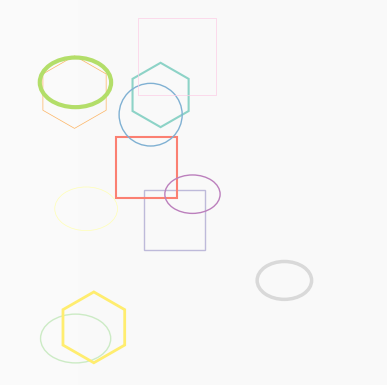[{"shape": "hexagon", "thickness": 1.5, "radius": 0.42, "center": [0.414, 0.753]}, {"shape": "oval", "thickness": 0.5, "radius": 0.4, "center": [0.222, 0.458]}, {"shape": "square", "thickness": 1, "radius": 0.39, "center": [0.451, 0.428]}, {"shape": "square", "thickness": 1.5, "radius": 0.39, "center": [0.377, 0.566]}, {"shape": "circle", "thickness": 1, "radius": 0.41, "center": [0.389, 0.702]}, {"shape": "hexagon", "thickness": 0.5, "radius": 0.47, "center": [0.192, 0.761]}, {"shape": "oval", "thickness": 3, "radius": 0.46, "center": [0.195, 0.786]}, {"shape": "square", "thickness": 0.5, "radius": 0.5, "center": [0.457, 0.852]}, {"shape": "oval", "thickness": 2.5, "radius": 0.35, "center": [0.734, 0.272]}, {"shape": "oval", "thickness": 1, "radius": 0.36, "center": [0.497, 0.496]}, {"shape": "oval", "thickness": 1, "radius": 0.45, "center": [0.195, 0.121]}, {"shape": "hexagon", "thickness": 2, "radius": 0.46, "center": [0.242, 0.15]}]